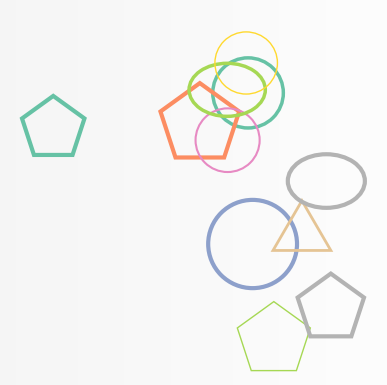[{"shape": "pentagon", "thickness": 3, "radius": 0.42, "center": [0.137, 0.666]}, {"shape": "circle", "thickness": 2.5, "radius": 0.46, "center": [0.64, 0.759]}, {"shape": "pentagon", "thickness": 3, "radius": 0.53, "center": [0.516, 0.677]}, {"shape": "circle", "thickness": 3, "radius": 0.57, "center": [0.652, 0.366]}, {"shape": "circle", "thickness": 1.5, "radius": 0.41, "center": [0.587, 0.636]}, {"shape": "pentagon", "thickness": 1, "radius": 0.5, "center": [0.707, 0.118]}, {"shape": "oval", "thickness": 2.5, "radius": 0.49, "center": [0.586, 0.767]}, {"shape": "circle", "thickness": 1, "radius": 0.4, "center": [0.635, 0.836]}, {"shape": "triangle", "thickness": 2, "radius": 0.43, "center": [0.779, 0.393]}, {"shape": "oval", "thickness": 3, "radius": 0.5, "center": [0.842, 0.53]}, {"shape": "pentagon", "thickness": 3, "radius": 0.45, "center": [0.854, 0.199]}]